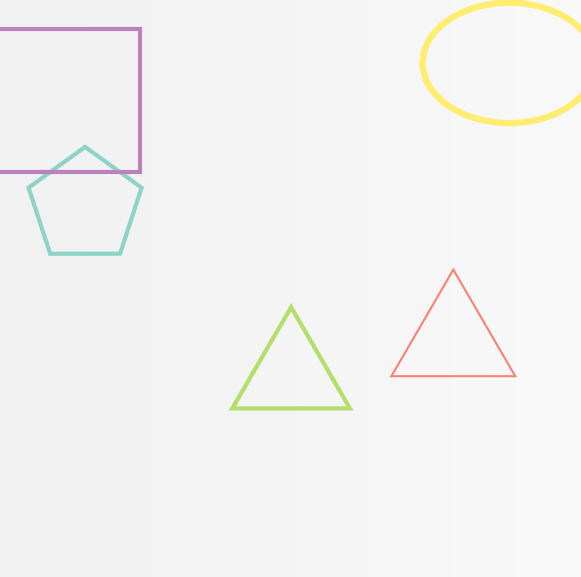[{"shape": "pentagon", "thickness": 2, "radius": 0.51, "center": [0.146, 0.642]}, {"shape": "triangle", "thickness": 1, "radius": 0.62, "center": [0.78, 0.409]}, {"shape": "triangle", "thickness": 2, "radius": 0.58, "center": [0.501, 0.35]}, {"shape": "square", "thickness": 2, "radius": 0.62, "center": [0.116, 0.825]}, {"shape": "oval", "thickness": 3, "radius": 0.74, "center": [0.876, 0.89]}]